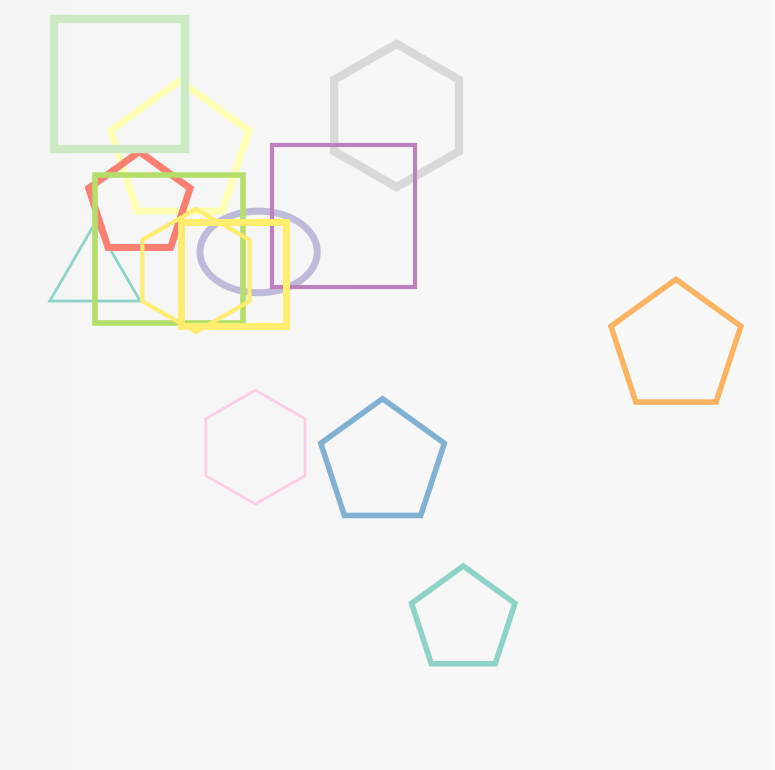[{"shape": "pentagon", "thickness": 2, "radius": 0.35, "center": [0.598, 0.195]}, {"shape": "triangle", "thickness": 1, "radius": 0.34, "center": [0.123, 0.643]}, {"shape": "pentagon", "thickness": 2.5, "radius": 0.47, "center": [0.232, 0.802]}, {"shape": "oval", "thickness": 2.5, "radius": 0.38, "center": [0.334, 0.673]}, {"shape": "pentagon", "thickness": 2.5, "radius": 0.34, "center": [0.18, 0.734]}, {"shape": "pentagon", "thickness": 2, "radius": 0.42, "center": [0.494, 0.398]}, {"shape": "pentagon", "thickness": 2, "radius": 0.44, "center": [0.872, 0.549]}, {"shape": "square", "thickness": 2, "radius": 0.48, "center": [0.218, 0.677]}, {"shape": "hexagon", "thickness": 1, "radius": 0.37, "center": [0.33, 0.419]}, {"shape": "hexagon", "thickness": 3, "radius": 0.46, "center": [0.512, 0.85]}, {"shape": "square", "thickness": 1.5, "radius": 0.46, "center": [0.443, 0.719]}, {"shape": "square", "thickness": 3, "radius": 0.42, "center": [0.154, 0.891]}, {"shape": "square", "thickness": 2.5, "radius": 0.34, "center": [0.301, 0.644]}, {"shape": "hexagon", "thickness": 1.5, "radius": 0.4, "center": [0.253, 0.649]}]